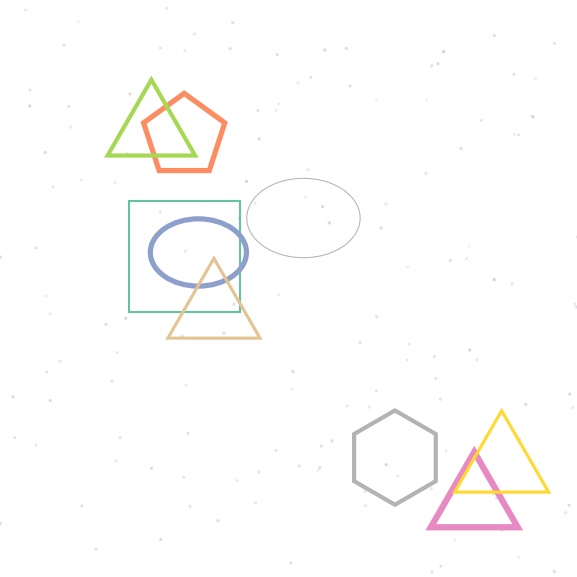[{"shape": "square", "thickness": 1, "radius": 0.48, "center": [0.32, 0.555]}, {"shape": "pentagon", "thickness": 2.5, "radius": 0.37, "center": [0.319, 0.764]}, {"shape": "oval", "thickness": 2.5, "radius": 0.42, "center": [0.344, 0.562]}, {"shape": "triangle", "thickness": 3, "radius": 0.43, "center": [0.821, 0.13]}, {"shape": "triangle", "thickness": 2, "radius": 0.44, "center": [0.262, 0.774]}, {"shape": "triangle", "thickness": 1.5, "radius": 0.47, "center": [0.869, 0.194]}, {"shape": "triangle", "thickness": 1.5, "radius": 0.46, "center": [0.37, 0.46]}, {"shape": "hexagon", "thickness": 2, "radius": 0.41, "center": [0.684, 0.207]}, {"shape": "oval", "thickness": 0.5, "radius": 0.49, "center": [0.525, 0.622]}]